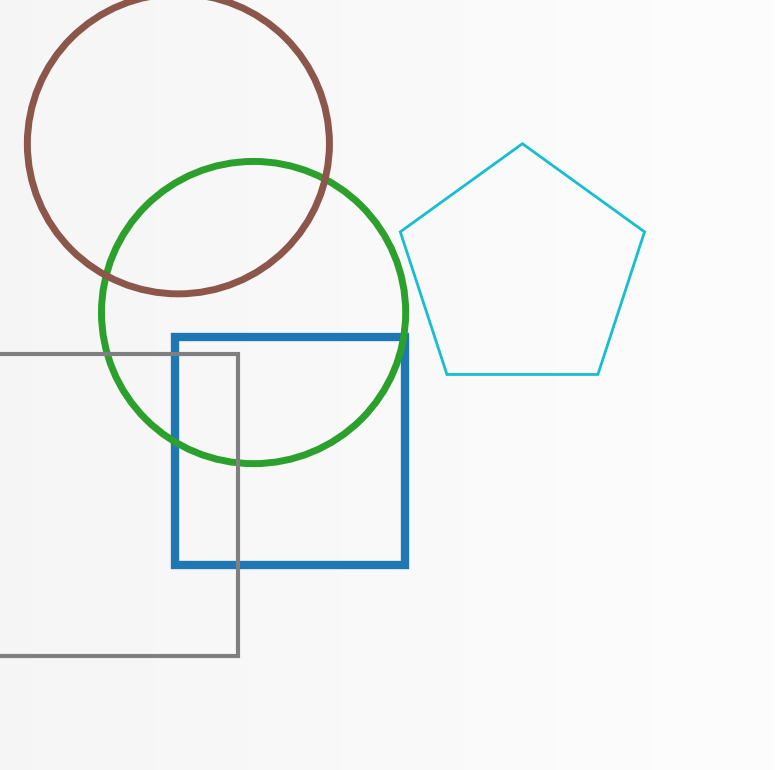[{"shape": "square", "thickness": 3, "radius": 0.74, "center": [0.375, 0.415]}, {"shape": "circle", "thickness": 2.5, "radius": 0.98, "center": [0.327, 0.594]}, {"shape": "circle", "thickness": 2.5, "radius": 0.97, "center": [0.23, 0.813]}, {"shape": "square", "thickness": 1.5, "radius": 0.98, "center": [0.111, 0.344]}, {"shape": "pentagon", "thickness": 1, "radius": 0.83, "center": [0.674, 0.648]}]